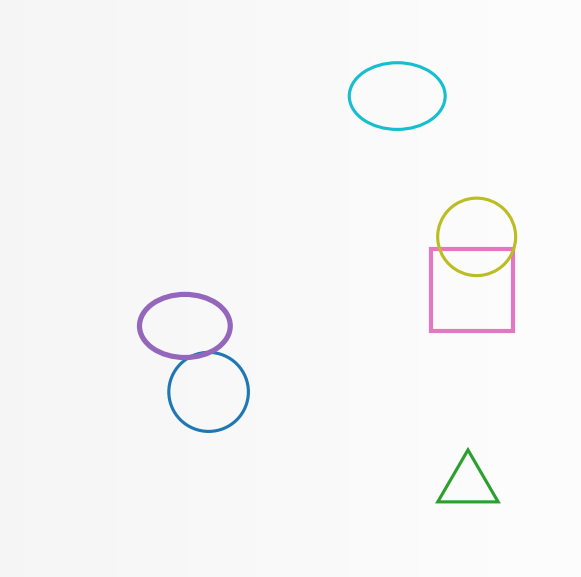[{"shape": "circle", "thickness": 1.5, "radius": 0.34, "center": [0.359, 0.321]}, {"shape": "triangle", "thickness": 1.5, "radius": 0.3, "center": [0.805, 0.16]}, {"shape": "oval", "thickness": 2.5, "radius": 0.39, "center": [0.318, 0.435]}, {"shape": "square", "thickness": 2, "radius": 0.35, "center": [0.812, 0.497]}, {"shape": "circle", "thickness": 1.5, "radius": 0.34, "center": [0.82, 0.589]}, {"shape": "oval", "thickness": 1.5, "radius": 0.41, "center": [0.683, 0.833]}]